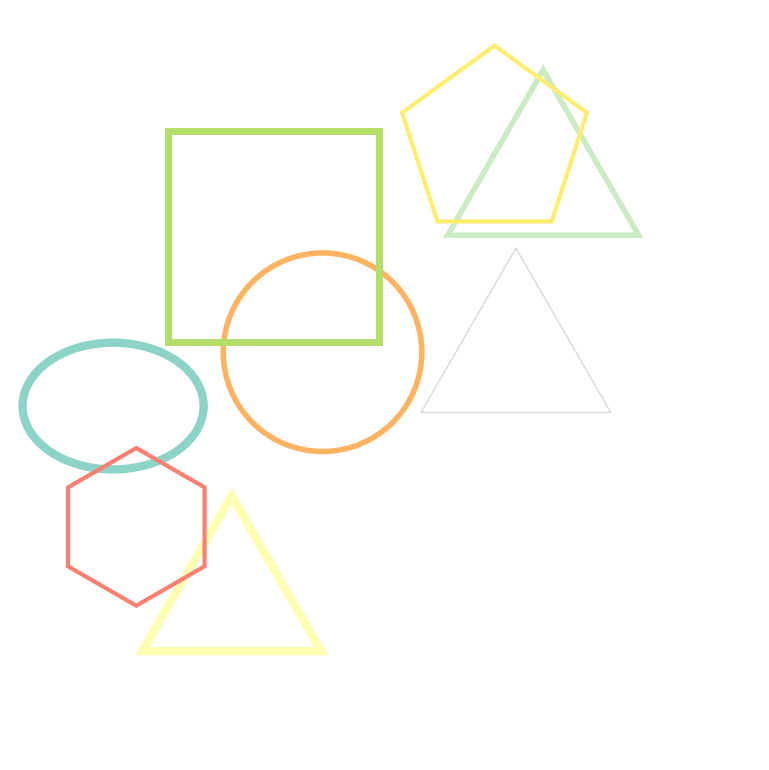[{"shape": "oval", "thickness": 3, "radius": 0.59, "center": [0.147, 0.473]}, {"shape": "triangle", "thickness": 3, "radius": 0.67, "center": [0.301, 0.221]}, {"shape": "hexagon", "thickness": 1.5, "radius": 0.51, "center": [0.177, 0.316]}, {"shape": "circle", "thickness": 2, "radius": 0.64, "center": [0.419, 0.543]}, {"shape": "square", "thickness": 2.5, "radius": 0.69, "center": [0.355, 0.693]}, {"shape": "triangle", "thickness": 0.5, "radius": 0.71, "center": [0.67, 0.535]}, {"shape": "triangle", "thickness": 2, "radius": 0.72, "center": [0.705, 0.766]}, {"shape": "pentagon", "thickness": 1.5, "radius": 0.63, "center": [0.642, 0.815]}]